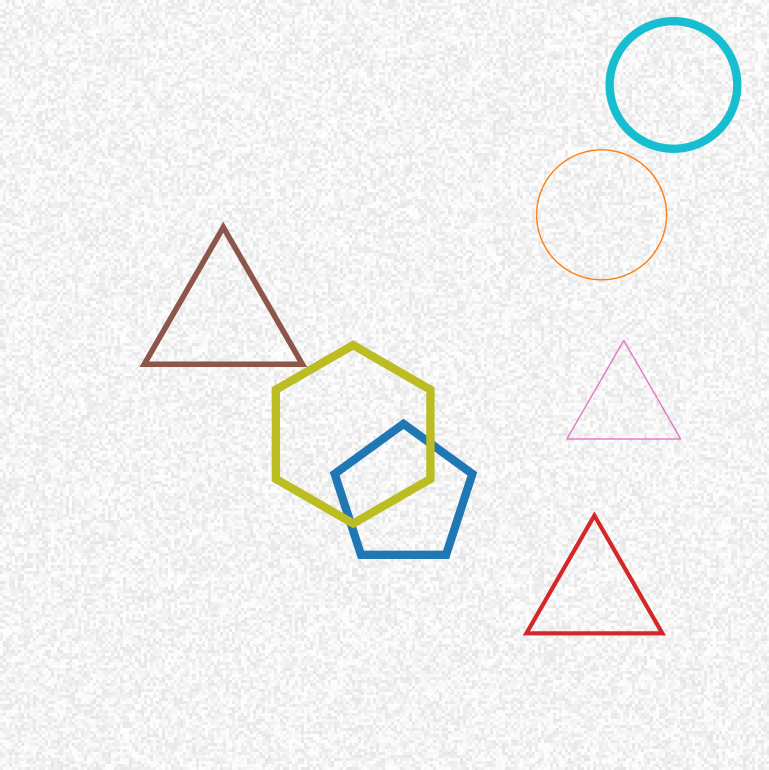[{"shape": "pentagon", "thickness": 3, "radius": 0.47, "center": [0.524, 0.356]}, {"shape": "circle", "thickness": 0.5, "radius": 0.42, "center": [0.781, 0.721]}, {"shape": "triangle", "thickness": 1.5, "radius": 0.51, "center": [0.772, 0.228]}, {"shape": "triangle", "thickness": 2, "radius": 0.59, "center": [0.29, 0.586]}, {"shape": "triangle", "thickness": 0.5, "radius": 0.43, "center": [0.81, 0.473]}, {"shape": "hexagon", "thickness": 3, "radius": 0.58, "center": [0.459, 0.436]}, {"shape": "circle", "thickness": 3, "radius": 0.41, "center": [0.875, 0.89]}]